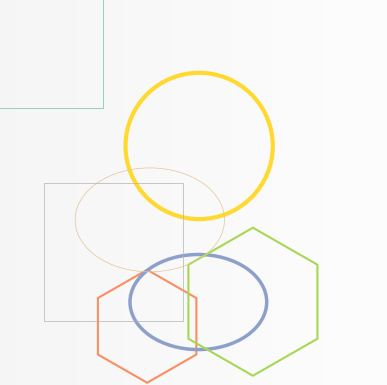[{"shape": "square", "thickness": 0.5, "radius": 0.82, "center": [0.103, 0.883]}, {"shape": "hexagon", "thickness": 1.5, "radius": 0.73, "center": [0.38, 0.153]}, {"shape": "oval", "thickness": 2.5, "radius": 0.88, "center": [0.512, 0.215]}, {"shape": "hexagon", "thickness": 1.5, "radius": 0.96, "center": [0.653, 0.216]}, {"shape": "circle", "thickness": 3, "radius": 0.95, "center": [0.514, 0.621]}, {"shape": "oval", "thickness": 0.5, "radius": 0.96, "center": [0.387, 0.429]}, {"shape": "square", "thickness": 0.5, "radius": 0.9, "center": [0.292, 0.346]}]